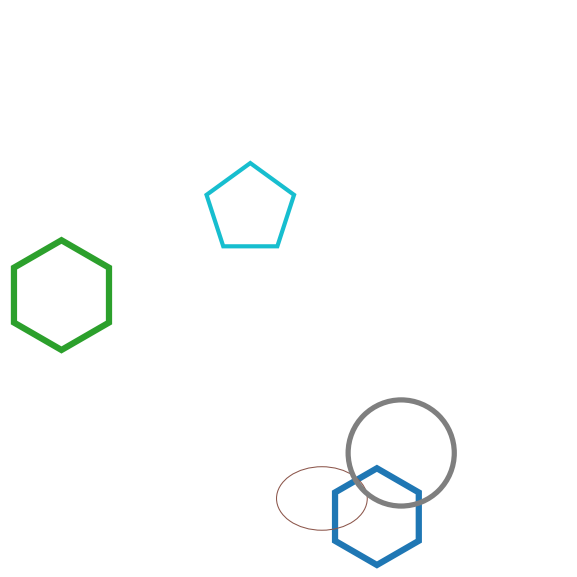[{"shape": "hexagon", "thickness": 3, "radius": 0.42, "center": [0.653, 0.105]}, {"shape": "hexagon", "thickness": 3, "radius": 0.48, "center": [0.106, 0.488]}, {"shape": "oval", "thickness": 0.5, "radius": 0.39, "center": [0.557, 0.136]}, {"shape": "circle", "thickness": 2.5, "radius": 0.46, "center": [0.695, 0.215]}, {"shape": "pentagon", "thickness": 2, "radius": 0.4, "center": [0.433, 0.637]}]